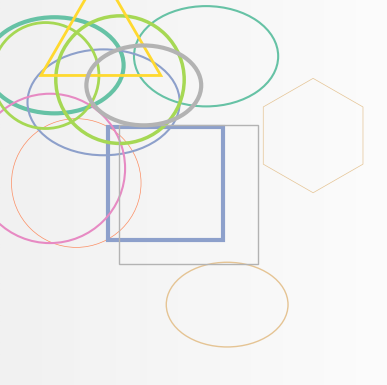[{"shape": "oval", "thickness": 1.5, "radius": 0.93, "center": [0.532, 0.854]}, {"shape": "oval", "thickness": 3, "radius": 0.89, "center": [0.141, 0.83]}, {"shape": "circle", "thickness": 0.5, "radius": 0.84, "center": [0.197, 0.525]}, {"shape": "square", "thickness": 3, "radius": 0.74, "center": [0.426, 0.523]}, {"shape": "oval", "thickness": 1.5, "radius": 0.98, "center": [0.267, 0.734]}, {"shape": "circle", "thickness": 1.5, "radius": 0.97, "center": [0.129, 0.563]}, {"shape": "circle", "thickness": 2.5, "radius": 0.83, "center": [0.31, 0.793]}, {"shape": "circle", "thickness": 2, "radius": 0.69, "center": [0.118, 0.804]}, {"shape": "triangle", "thickness": 2, "radius": 0.89, "center": [0.26, 0.893]}, {"shape": "oval", "thickness": 1, "radius": 0.79, "center": [0.586, 0.209]}, {"shape": "hexagon", "thickness": 0.5, "radius": 0.74, "center": [0.808, 0.648]}, {"shape": "oval", "thickness": 3, "radius": 0.74, "center": [0.371, 0.778]}, {"shape": "square", "thickness": 1, "radius": 0.9, "center": [0.487, 0.495]}]